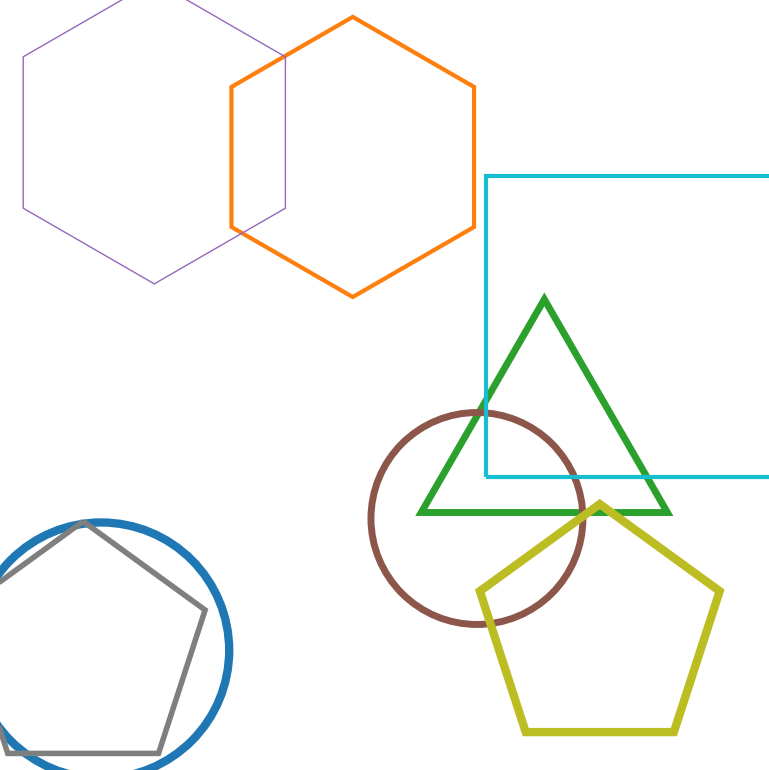[{"shape": "circle", "thickness": 3, "radius": 0.83, "center": [0.132, 0.155]}, {"shape": "hexagon", "thickness": 1.5, "radius": 0.91, "center": [0.458, 0.796]}, {"shape": "triangle", "thickness": 2.5, "radius": 0.92, "center": [0.707, 0.427]}, {"shape": "hexagon", "thickness": 0.5, "radius": 0.98, "center": [0.2, 0.828]}, {"shape": "circle", "thickness": 2.5, "radius": 0.69, "center": [0.619, 0.327]}, {"shape": "pentagon", "thickness": 2, "radius": 0.83, "center": [0.108, 0.156]}, {"shape": "pentagon", "thickness": 3, "radius": 0.82, "center": [0.779, 0.182]}, {"shape": "square", "thickness": 1.5, "radius": 0.98, "center": [0.827, 0.576]}]